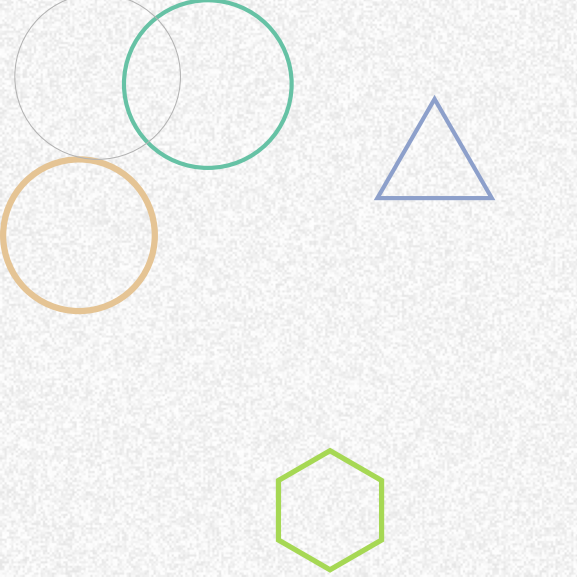[{"shape": "circle", "thickness": 2, "radius": 0.73, "center": [0.36, 0.854]}, {"shape": "triangle", "thickness": 2, "radius": 0.57, "center": [0.753, 0.713]}, {"shape": "hexagon", "thickness": 2.5, "radius": 0.52, "center": [0.571, 0.116]}, {"shape": "circle", "thickness": 3, "radius": 0.66, "center": [0.137, 0.592]}, {"shape": "circle", "thickness": 0.5, "radius": 0.72, "center": [0.169, 0.867]}]